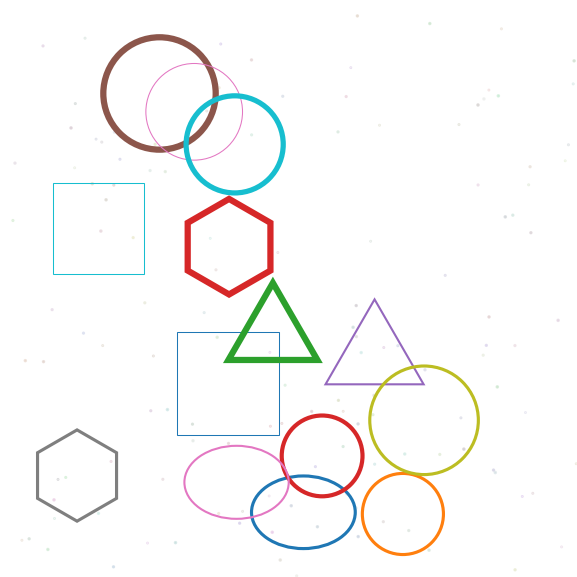[{"shape": "square", "thickness": 0.5, "radius": 0.44, "center": [0.395, 0.335]}, {"shape": "oval", "thickness": 1.5, "radius": 0.45, "center": [0.525, 0.112]}, {"shape": "circle", "thickness": 1.5, "radius": 0.35, "center": [0.698, 0.109]}, {"shape": "triangle", "thickness": 3, "radius": 0.44, "center": [0.473, 0.42]}, {"shape": "hexagon", "thickness": 3, "radius": 0.41, "center": [0.397, 0.572]}, {"shape": "circle", "thickness": 2, "radius": 0.35, "center": [0.558, 0.21]}, {"shape": "triangle", "thickness": 1, "radius": 0.49, "center": [0.649, 0.383]}, {"shape": "circle", "thickness": 3, "radius": 0.49, "center": [0.276, 0.837]}, {"shape": "circle", "thickness": 0.5, "radius": 0.42, "center": [0.336, 0.806]}, {"shape": "oval", "thickness": 1, "radius": 0.45, "center": [0.41, 0.164]}, {"shape": "hexagon", "thickness": 1.5, "radius": 0.39, "center": [0.133, 0.176]}, {"shape": "circle", "thickness": 1.5, "radius": 0.47, "center": [0.734, 0.271]}, {"shape": "square", "thickness": 0.5, "radius": 0.4, "center": [0.17, 0.604]}, {"shape": "circle", "thickness": 2.5, "radius": 0.42, "center": [0.406, 0.749]}]